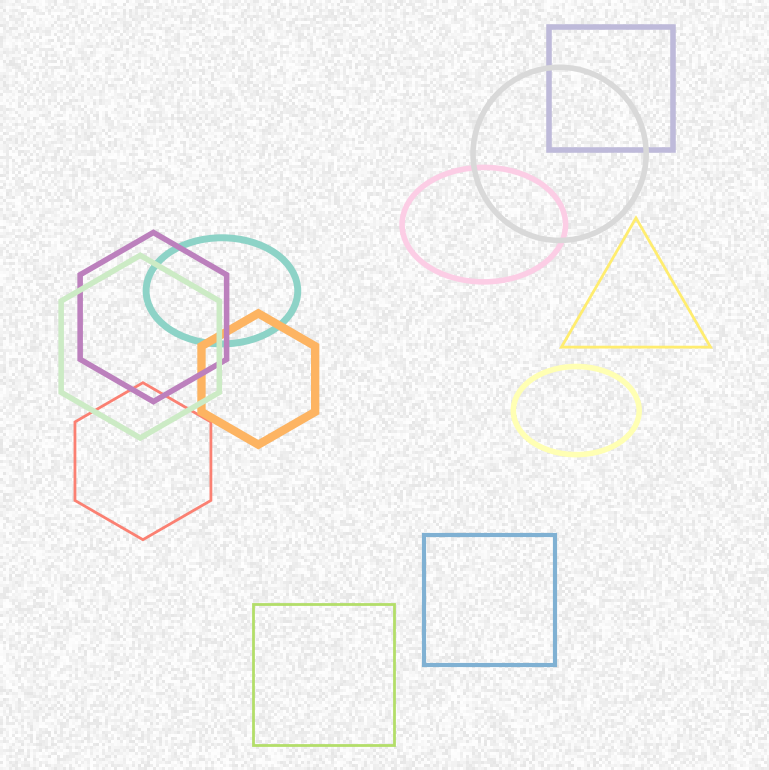[{"shape": "oval", "thickness": 2.5, "radius": 0.49, "center": [0.288, 0.622]}, {"shape": "oval", "thickness": 2, "radius": 0.41, "center": [0.748, 0.467]}, {"shape": "square", "thickness": 2, "radius": 0.4, "center": [0.793, 0.885]}, {"shape": "hexagon", "thickness": 1, "radius": 0.51, "center": [0.186, 0.401]}, {"shape": "square", "thickness": 1.5, "radius": 0.42, "center": [0.636, 0.221]}, {"shape": "hexagon", "thickness": 3, "radius": 0.43, "center": [0.335, 0.508]}, {"shape": "square", "thickness": 1, "radius": 0.46, "center": [0.42, 0.124]}, {"shape": "oval", "thickness": 2, "radius": 0.53, "center": [0.628, 0.708]}, {"shape": "circle", "thickness": 2, "radius": 0.56, "center": [0.727, 0.8]}, {"shape": "hexagon", "thickness": 2, "radius": 0.55, "center": [0.199, 0.588]}, {"shape": "hexagon", "thickness": 2, "radius": 0.59, "center": [0.182, 0.55]}, {"shape": "triangle", "thickness": 1, "radius": 0.56, "center": [0.826, 0.605]}]